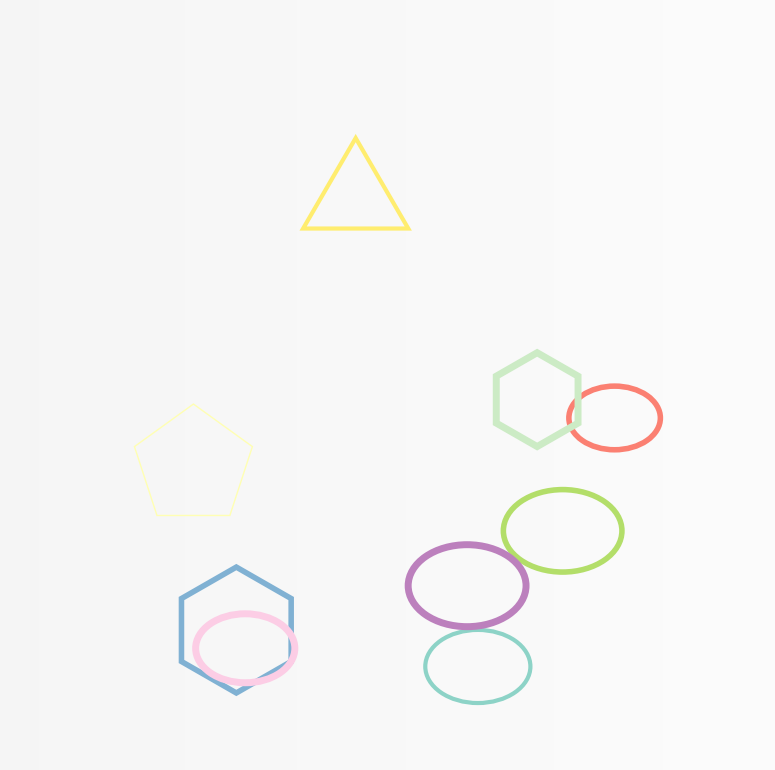[{"shape": "oval", "thickness": 1.5, "radius": 0.34, "center": [0.617, 0.134]}, {"shape": "pentagon", "thickness": 0.5, "radius": 0.4, "center": [0.25, 0.395]}, {"shape": "oval", "thickness": 2, "radius": 0.3, "center": [0.793, 0.457]}, {"shape": "hexagon", "thickness": 2, "radius": 0.41, "center": [0.305, 0.182]}, {"shape": "oval", "thickness": 2, "radius": 0.38, "center": [0.726, 0.311]}, {"shape": "oval", "thickness": 2.5, "radius": 0.32, "center": [0.316, 0.158]}, {"shape": "oval", "thickness": 2.5, "radius": 0.38, "center": [0.603, 0.239]}, {"shape": "hexagon", "thickness": 2.5, "radius": 0.3, "center": [0.693, 0.481]}, {"shape": "triangle", "thickness": 1.5, "radius": 0.39, "center": [0.459, 0.742]}]